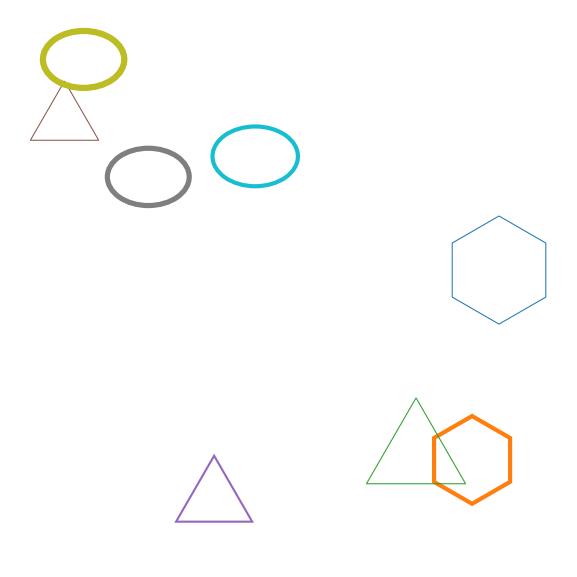[{"shape": "hexagon", "thickness": 0.5, "radius": 0.47, "center": [0.864, 0.531]}, {"shape": "hexagon", "thickness": 2, "radius": 0.38, "center": [0.817, 0.203]}, {"shape": "triangle", "thickness": 0.5, "radius": 0.5, "center": [0.72, 0.211]}, {"shape": "triangle", "thickness": 1, "radius": 0.38, "center": [0.371, 0.134]}, {"shape": "triangle", "thickness": 0.5, "radius": 0.34, "center": [0.112, 0.79]}, {"shape": "oval", "thickness": 2.5, "radius": 0.35, "center": [0.257, 0.693]}, {"shape": "oval", "thickness": 3, "radius": 0.35, "center": [0.145, 0.896]}, {"shape": "oval", "thickness": 2, "radius": 0.37, "center": [0.442, 0.728]}]